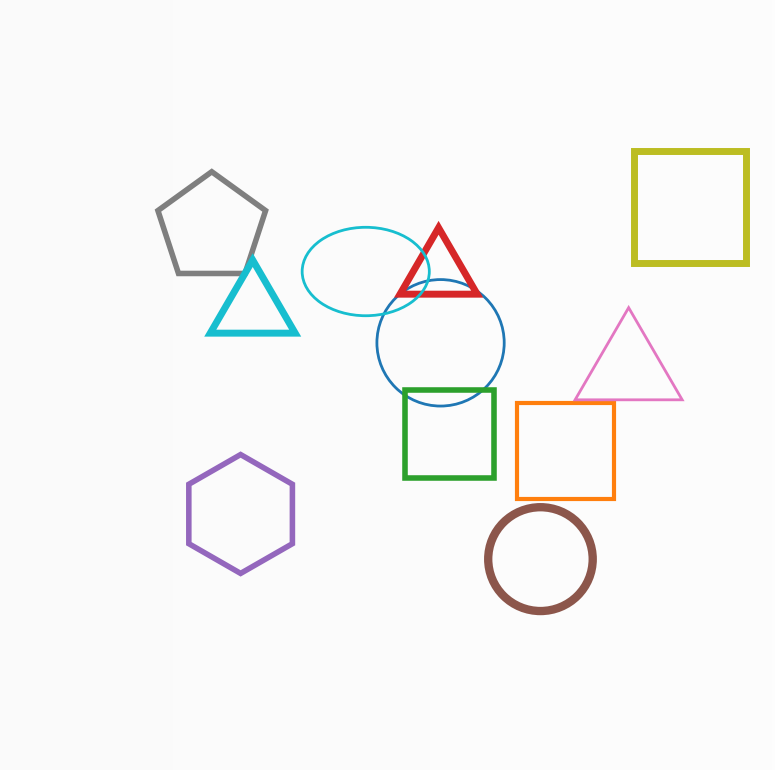[{"shape": "circle", "thickness": 1, "radius": 0.41, "center": [0.568, 0.555]}, {"shape": "square", "thickness": 1.5, "radius": 0.31, "center": [0.73, 0.415]}, {"shape": "square", "thickness": 2, "radius": 0.29, "center": [0.58, 0.436]}, {"shape": "triangle", "thickness": 2.5, "radius": 0.29, "center": [0.566, 0.647]}, {"shape": "hexagon", "thickness": 2, "radius": 0.39, "center": [0.31, 0.332]}, {"shape": "circle", "thickness": 3, "radius": 0.34, "center": [0.697, 0.274]}, {"shape": "triangle", "thickness": 1, "radius": 0.4, "center": [0.811, 0.521]}, {"shape": "pentagon", "thickness": 2, "radius": 0.37, "center": [0.273, 0.704]}, {"shape": "square", "thickness": 2.5, "radius": 0.36, "center": [0.89, 0.731]}, {"shape": "triangle", "thickness": 2.5, "radius": 0.32, "center": [0.326, 0.599]}, {"shape": "oval", "thickness": 1, "radius": 0.41, "center": [0.472, 0.647]}]